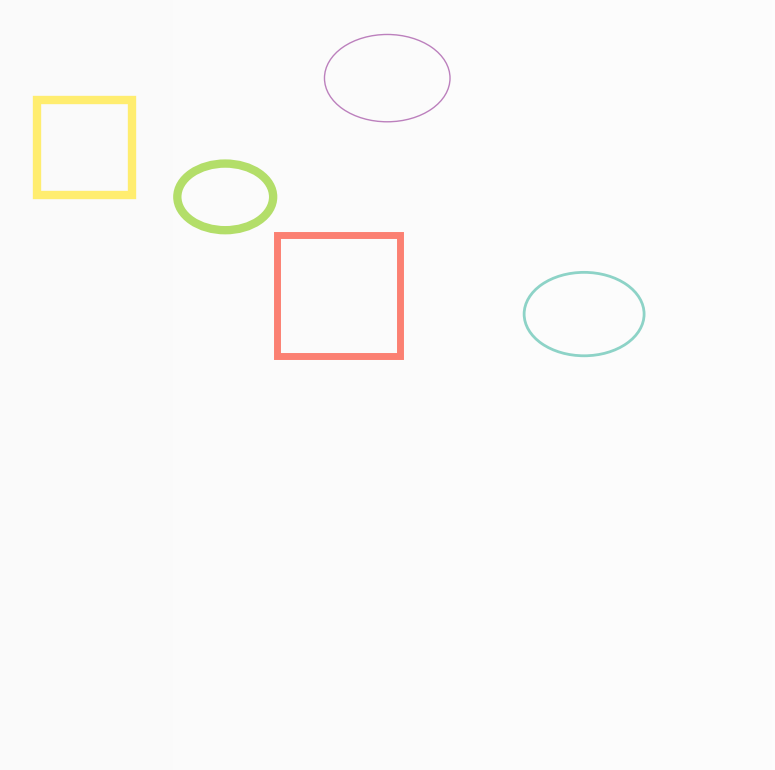[{"shape": "oval", "thickness": 1, "radius": 0.39, "center": [0.754, 0.592]}, {"shape": "square", "thickness": 2.5, "radius": 0.39, "center": [0.437, 0.617]}, {"shape": "oval", "thickness": 3, "radius": 0.31, "center": [0.291, 0.744]}, {"shape": "oval", "thickness": 0.5, "radius": 0.4, "center": [0.5, 0.899]}, {"shape": "square", "thickness": 3, "radius": 0.31, "center": [0.109, 0.808]}]